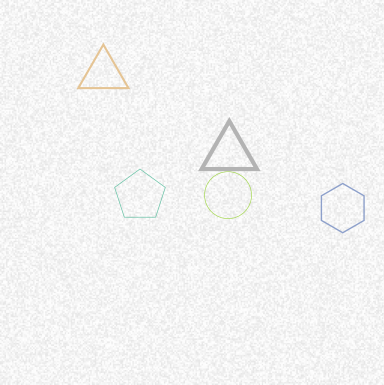[{"shape": "pentagon", "thickness": 0.5, "radius": 0.35, "center": [0.364, 0.492]}, {"shape": "hexagon", "thickness": 1, "radius": 0.32, "center": [0.89, 0.459]}, {"shape": "circle", "thickness": 0.5, "radius": 0.31, "center": [0.592, 0.493]}, {"shape": "triangle", "thickness": 1.5, "radius": 0.38, "center": [0.268, 0.809]}, {"shape": "triangle", "thickness": 3, "radius": 0.42, "center": [0.596, 0.602]}]